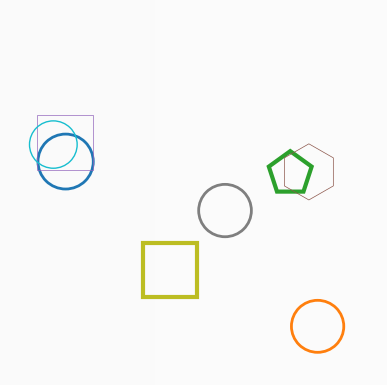[{"shape": "circle", "thickness": 2, "radius": 0.36, "center": [0.169, 0.58]}, {"shape": "circle", "thickness": 2, "radius": 0.34, "center": [0.82, 0.152]}, {"shape": "pentagon", "thickness": 3, "radius": 0.29, "center": [0.749, 0.549]}, {"shape": "square", "thickness": 0.5, "radius": 0.36, "center": [0.168, 0.629]}, {"shape": "hexagon", "thickness": 0.5, "radius": 0.36, "center": [0.797, 0.554]}, {"shape": "circle", "thickness": 2, "radius": 0.34, "center": [0.581, 0.453]}, {"shape": "square", "thickness": 3, "radius": 0.35, "center": [0.438, 0.299]}, {"shape": "circle", "thickness": 1, "radius": 0.31, "center": [0.138, 0.625]}]